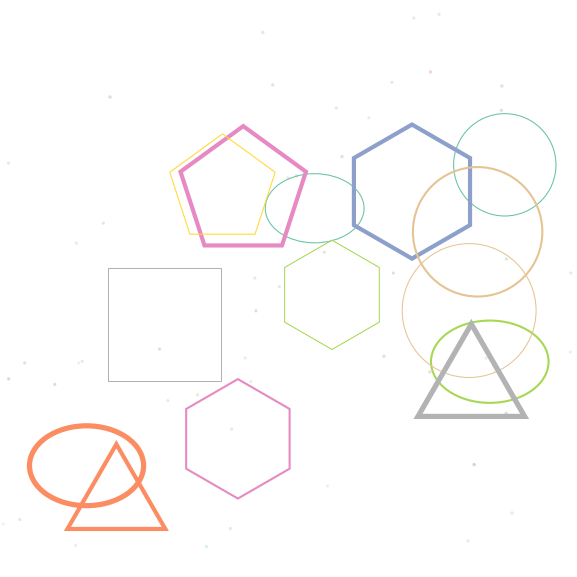[{"shape": "oval", "thickness": 0.5, "radius": 0.43, "center": [0.545, 0.638]}, {"shape": "circle", "thickness": 0.5, "radius": 0.44, "center": [0.874, 0.714]}, {"shape": "triangle", "thickness": 2, "radius": 0.49, "center": [0.201, 0.132]}, {"shape": "oval", "thickness": 2.5, "radius": 0.49, "center": [0.15, 0.193]}, {"shape": "hexagon", "thickness": 2, "radius": 0.58, "center": [0.713, 0.667]}, {"shape": "pentagon", "thickness": 2, "radius": 0.57, "center": [0.421, 0.667]}, {"shape": "hexagon", "thickness": 1, "radius": 0.52, "center": [0.412, 0.239]}, {"shape": "oval", "thickness": 1, "radius": 0.51, "center": [0.848, 0.373]}, {"shape": "hexagon", "thickness": 0.5, "radius": 0.47, "center": [0.575, 0.489]}, {"shape": "pentagon", "thickness": 0.5, "radius": 0.48, "center": [0.385, 0.671]}, {"shape": "circle", "thickness": 0.5, "radius": 0.58, "center": [0.812, 0.461]}, {"shape": "circle", "thickness": 1, "radius": 0.56, "center": [0.827, 0.598]}, {"shape": "triangle", "thickness": 2.5, "radius": 0.53, "center": [0.816, 0.331]}, {"shape": "square", "thickness": 0.5, "radius": 0.49, "center": [0.285, 0.437]}]